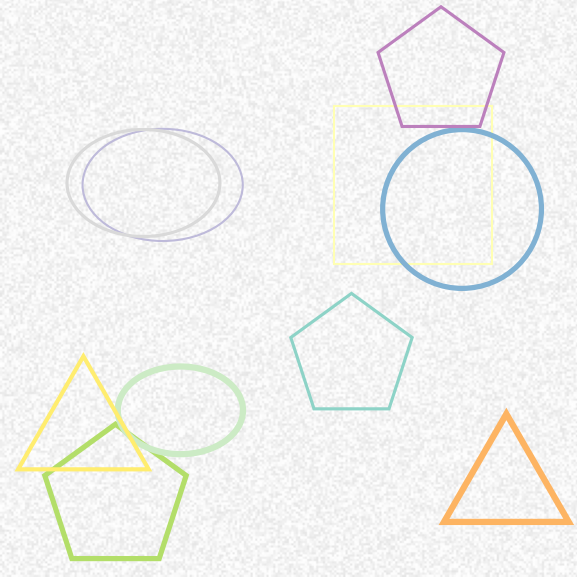[{"shape": "pentagon", "thickness": 1.5, "radius": 0.55, "center": [0.609, 0.381]}, {"shape": "square", "thickness": 1, "radius": 0.68, "center": [0.715, 0.678]}, {"shape": "oval", "thickness": 1, "radius": 0.69, "center": [0.282, 0.679]}, {"shape": "circle", "thickness": 2.5, "radius": 0.69, "center": [0.8, 0.637]}, {"shape": "triangle", "thickness": 3, "radius": 0.62, "center": [0.877, 0.158]}, {"shape": "pentagon", "thickness": 2.5, "radius": 0.64, "center": [0.2, 0.136]}, {"shape": "oval", "thickness": 1.5, "radius": 0.66, "center": [0.248, 0.682]}, {"shape": "pentagon", "thickness": 1.5, "radius": 0.57, "center": [0.764, 0.873]}, {"shape": "oval", "thickness": 3, "radius": 0.54, "center": [0.312, 0.289]}, {"shape": "triangle", "thickness": 2, "radius": 0.65, "center": [0.144, 0.252]}]